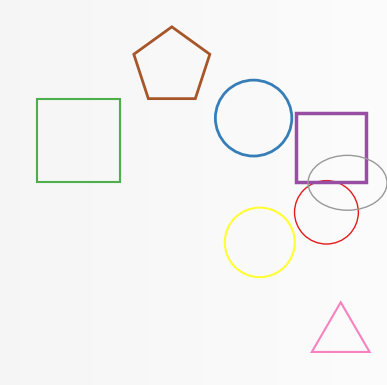[{"shape": "circle", "thickness": 1, "radius": 0.41, "center": [0.842, 0.449]}, {"shape": "circle", "thickness": 2, "radius": 0.49, "center": [0.654, 0.693]}, {"shape": "square", "thickness": 1.5, "radius": 0.54, "center": [0.203, 0.634]}, {"shape": "square", "thickness": 2.5, "radius": 0.45, "center": [0.854, 0.618]}, {"shape": "circle", "thickness": 1.5, "radius": 0.45, "center": [0.67, 0.37]}, {"shape": "pentagon", "thickness": 2, "radius": 0.52, "center": [0.443, 0.827]}, {"shape": "triangle", "thickness": 1.5, "radius": 0.43, "center": [0.879, 0.129]}, {"shape": "oval", "thickness": 1, "radius": 0.51, "center": [0.897, 0.525]}]